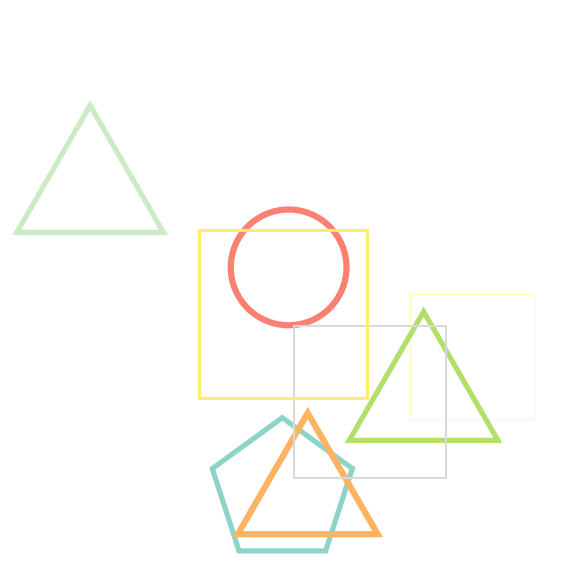[{"shape": "pentagon", "thickness": 2.5, "radius": 0.64, "center": [0.489, 0.148]}, {"shape": "square", "thickness": 0.5, "radius": 0.54, "center": [0.819, 0.382]}, {"shape": "circle", "thickness": 3, "radius": 0.5, "center": [0.5, 0.536]}, {"shape": "triangle", "thickness": 3, "radius": 0.7, "center": [0.533, 0.144]}, {"shape": "triangle", "thickness": 2.5, "radius": 0.74, "center": [0.734, 0.311]}, {"shape": "square", "thickness": 1, "radius": 0.66, "center": [0.641, 0.303]}, {"shape": "triangle", "thickness": 2.5, "radius": 0.73, "center": [0.156, 0.67]}, {"shape": "square", "thickness": 1.5, "radius": 0.73, "center": [0.49, 0.455]}]